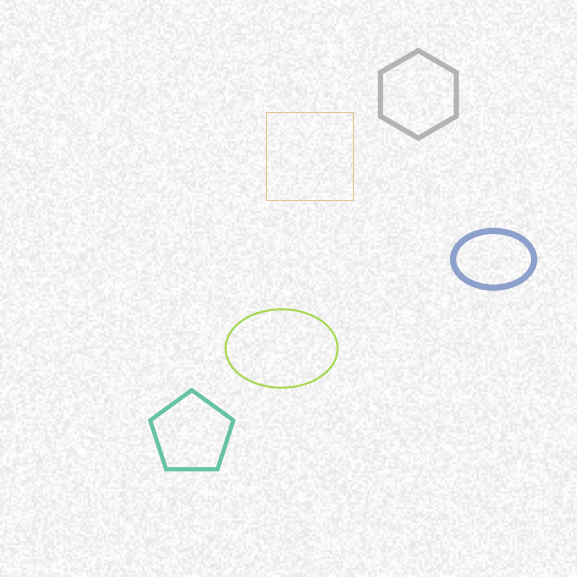[{"shape": "pentagon", "thickness": 2, "radius": 0.38, "center": [0.332, 0.248]}, {"shape": "oval", "thickness": 3, "radius": 0.35, "center": [0.855, 0.55]}, {"shape": "oval", "thickness": 1, "radius": 0.49, "center": [0.488, 0.396]}, {"shape": "square", "thickness": 0.5, "radius": 0.38, "center": [0.536, 0.729]}, {"shape": "hexagon", "thickness": 2.5, "radius": 0.38, "center": [0.724, 0.836]}]